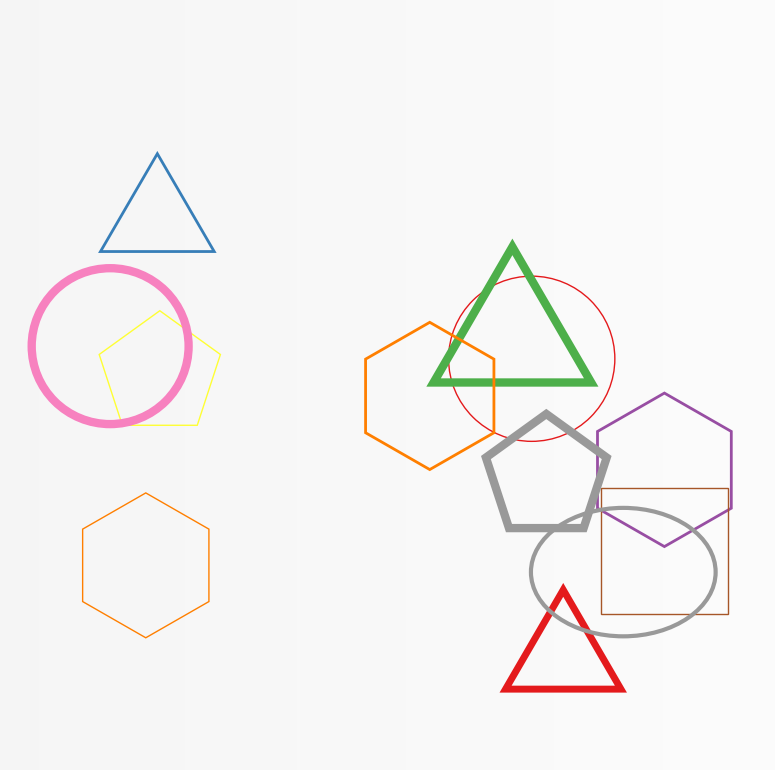[{"shape": "triangle", "thickness": 2.5, "radius": 0.43, "center": [0.727, 0.148]}, {"shape": "circle", "thickness": 0.5, "radius": 0.54, "center": [0.686, 0.534]}, {"shape": "triangle", "thickness": 1, "radius": 0.42, "center": [0.203, 0.716]}, {"shape": "triangle", "thickness": 3, "radius": 0.59, "center": [0.661, 0.562]}, {"shape": "hexagon", "thickness": 1, "radius": 0.5, "center": [0.857, 0.39]}, {"shape": "hexagon", "thickness": 1, "radius": 0.48, "center": [0.555, 0.486]}, {"shape": "hexagon", "thickness": 0.5, "radius": 0.47, "center": [0.188, 0.266]}, {"shape": "pentagon", "thickness": 0.5, "radius": 0.41, "center": [0.206, 0.514]}, {"shape": "square", "thickness": 0.5, "radius": 0.41, "center": [0.858, 0.285]}, {"shape": "circle", "thickness": 3, "radius": 0.51, "center": [0.142, 0.55]}, {"shape": "oval", "thickness": 1.5, "radius": 0.6, "center": [0.804, 0.257]}, {"shape": "pentagon", "thickness": 3, "radius": 0.41, "center": [0.705, 0.38]}]